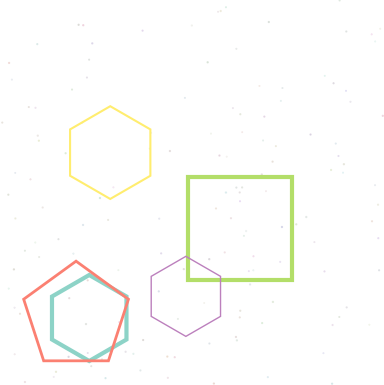[{"shape": "hexagon", "thickness": 3, "radius": 0.56, "center": [0.232, 0.174]}, {"shape": "pentagon", "thickness": 2, "radius": 0.72, "center": [0.198, 0.179]}, {"shape": "square", "thickness": 3, "radius": 0.67, "center": [0.623, 0.406]}, {"shape": "hexagon", "thickness": 1, "radius": 0.52, "center": [0.483, 0.23]}, {"shape": "hexagon", "thickness": 1.5, "radius": 0.6, "center": [0.286, 0.604]}]